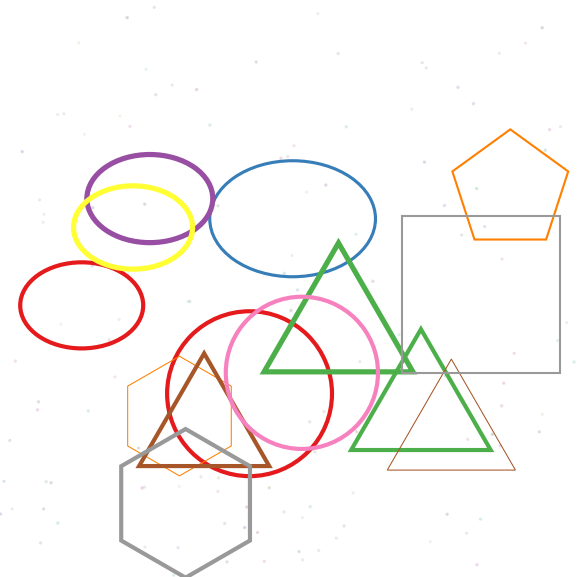[{"shape": "oval", "thickness": 2, "radius": 0.53, "center": [0.141, 0.47]}, {"shape": "circle", "thickness": 2, "radius": 0.71, "center": [0.432, 0.317]}, {"shape": "oval", "thickness": 1.5, "radius": 0.72, "center": [0.507, 0.62]}, {"shape": "triangle", "thickness": 2.5, "radius": 0.74, "center": [0.586, 0.43]}, {"shape": "triangle", "thickness": 2, "radius": 0.7, "center": [0.729, 0.29]}, {"shape": "oval", "thickness": 2.5, "radius": 0.55, "center": [0.259, 0.655]}, {"shape": "pentagon", "thickness": 1, "radius": 0.53, "center": [0.884, 0.67]}, {"shape": "hexagon", "thickness": 0.5, "radius": 0.52, "center": [0.311, 0.279]}, {"shape": "oval", "thickness": 2.5, "radius": 0.52, "center": [0.23, 0.605]}, {"shape": "triangle", "thickness": 2, "radius": 0.65, "center": [0.353, 0.257]}, {"shape": "triangle", "thickness": 0.5, "radius": 0.64, "center": [0.782, 0.249]}, {"shape": "circle", "thickness": 2, "radius": 0.66, "center": [0.523, 0.354]}, {"shape": "square", "thickness": 1, "radius": 0.68, "center": [0.833, 0.489]}, {"shape": "hexagon", "thickness": 2, "radius": 0.64, "center": [0.321, 0.128]}]